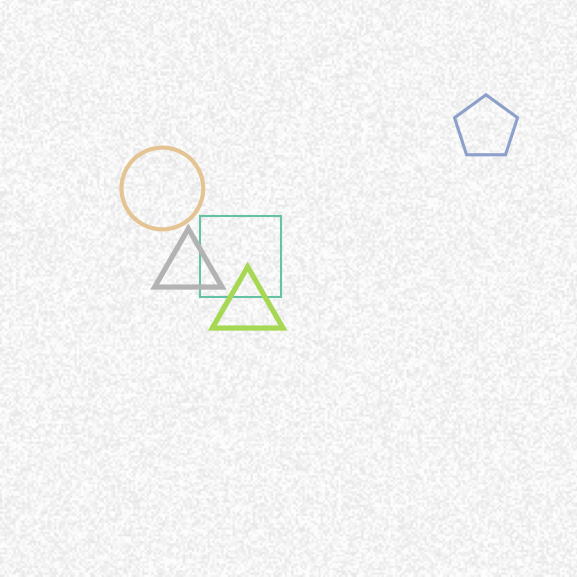[{"shape": "square", "thickness": 1, "radius": 0.35, "center": [0.417, 0.554]}, {"shape": "pentagon", "thickness": 1.5, "radius": 0.29, "center": [0.842, 0.778]}, {"shape": "triangle", "thickness": 2.5, "radius": 0.35, "center": [0.429, 0.466]}, {"shape": "circle", "thickness": 2, "radius": 0.35, "center": [0.281, 0.673]}, {"shape": "triangle", "thickness": 2.5, "radius": 0.34, "center": [0.326, 0.536]}]